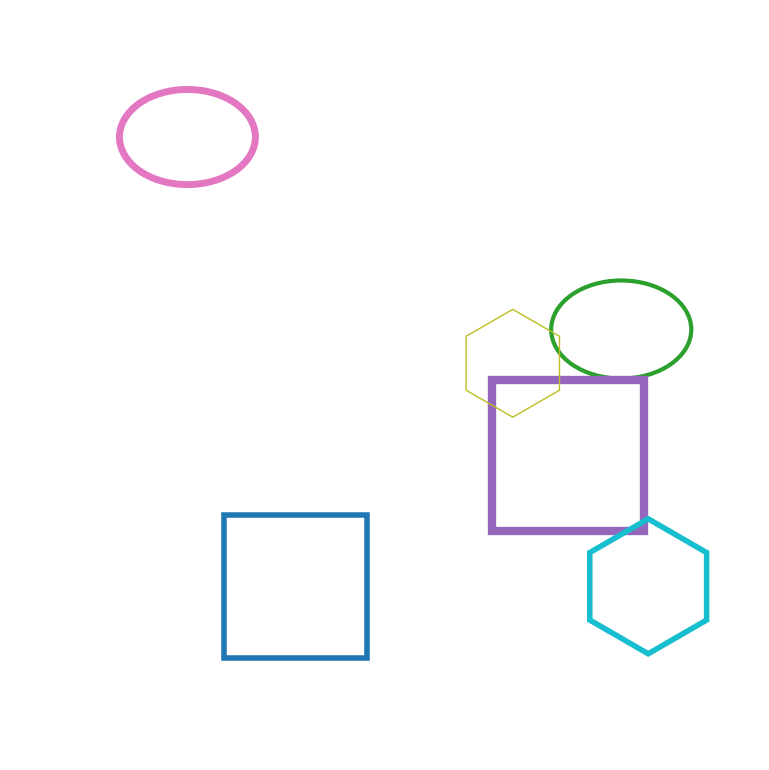[{"shape": "square", "thickness": 2, "radius": 0.46, "center": [0.384, 0.238]}, {"shape": "oval", "thickness": 1.5, "radius": 0.45, "center": [0.807, 0.572]}, {"shape": "square", "thickness": 3, "radius": 0.49, "center": [0.737, 0.409]}, {"shape": "oval", "thickness": 2.5, "radius": 0.44, "center": [0.243, 0.822]}, {"shape": "hexagon", "thickness": 0.5, "radius": 0.35, "center": [0.666, 0.528]}, {"shape": "hexagon", "thickness": 2, "radius": 0.44, "center": [0.842, 0.239]}]